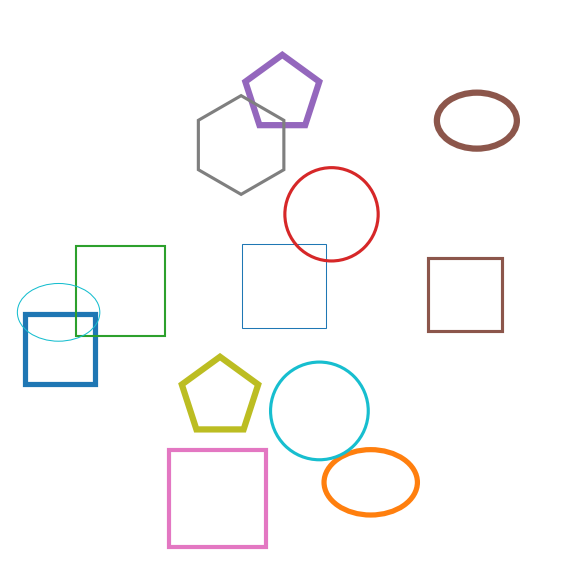[{"shape": "square", "thickness": 2.5, "radius": 0.3, "center": [0.104, 0.395]}, {"shape": "square", "thickness": 0.5, "radius": 0.36, "center": [0.492, 0.504]}, {"shape": "oval", "thickness": 2.5, "radius": 0.4, "center": [0.642, 0.164]}, {"shape": "square", "thickness": 1, "radius": 0.39, "center": [0.209, 0.495]}, {"shape": "circle", "thickness": 1.5, "radius": 0.4, "center": [0.574, 0.628]}, {"shape": "pentagon", "thickness": 3, "radius": 0.34, "center": [0.489, 0.837]}, {"shape": "oval", "thickness": 3, "radius": 0.35, "center": [0.826, 0.79]}, {"shape": "square", "thickness": 1.5, "radius": 0.32, "center": [0.805, 0.49]}, {"shape": "square", "thickness": 2, "radius": 0.42, "center": [0.377, 0.136]}, {"shape": "hexagon", "thickness": 1.5, "radius": 0.43, "center": [0.418, 0.748]}, {"shape": "pentagon", "thickness": 3, "radius": 0.35, "center": [0.381, 0.312]}, {"shape": "oval", "thickness": 0.5, "radius": 0.36, "center": [0.101, 0.458]}, {"shape": "circle", "thickness": 1.5, "radius": 0.42, "center": [0.553, 0.288]}]